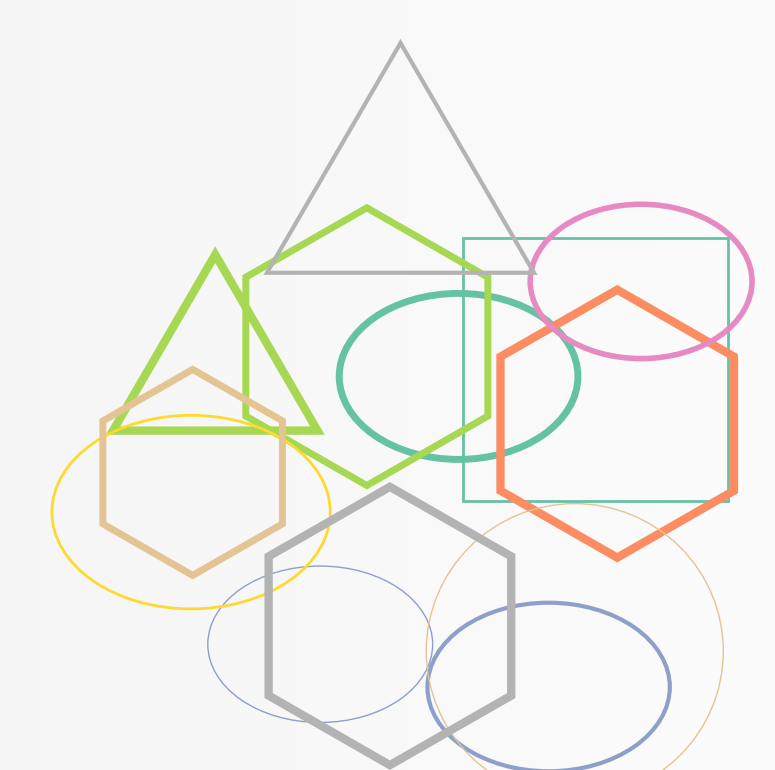[{"shape": "oval", "thickness": 2.5, "radius": 0.77, "center": [0.592, 0.511]}, {"shape": "square", "thickness": 1, "radius": 0.86, "center": [0.769, 0.52]}, {"shape": "hexagon", "thickness": 3, "radius": 0.87, "center": [0.796, 0.45]}, {"shape": "oval", "thickness": 0.5, "radius": 0.73, "center": [0.413, 0.163]}, {"shape": "oval", "thickness": 1.5, "radius": 0.78, "center": [0.708, 0.108]}, {"shape": "oval", "thickness": 2, "radius": 0.72, "center": [0.827, 0.635]}, {"shape": "triangle", "thickness": 3, "radius": 0.76, "center": [0.278, 0.517]}, {"shape": "hexagon", "thickness": 2.5, "radius": 0.9, "center": [0.473, 0.55]}, {"shape": "oval", "thickness": 1, "radius": 0.9, "center": [0.247, 0.335]}, {"shape": "hexagon", "thickness": 2.5, "radius": 0.67, "center": [0.249, 0.387]}, {"shape": "circle", "thickness": 0.5, "radius": 0.96, "center": [0.742, 0.154]}, {"shape": "hexagon", "thickness": 3, "radius": 0.9, "center": [0.503, 0.187]}, {"shape": "triangle", "thickness": 1.5, "radius": 0.99, "center": [0.517, 0.745]}]